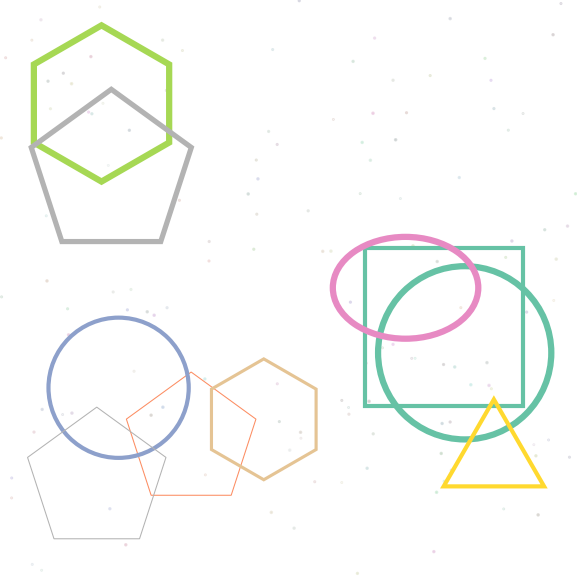[{"shape": "square", "thickness": 2, "radius": 0.68, "center": [0.769, 0.433]}, {"shape": "circle", "thickness": 3, "radius": 0.75, "center": [0.805, 0.388]}, {"shape": "pentagon", "thickness": 0.5, "radius": 0.59, "center": [0.331, 0.237]}, {"shape": "circle", "thickness": 2, "radius": 0.61, "center": [0.205, 0.328]}, {"shape": "oval", "thickness": 3, "radius": 0.63, "center": [0.702, 0.501]}, {"shape": "hexagon", "thickness": 3, "radius": 0.68, "center": [0.176, 0.82]}, {"shape": "triangle", "thickness": 2, "radius": 0.5, "center": [0.855, 0.207]}, {"shape": "hexagon", "thickness": 1.5, "radius": 0.52, "center": [0.457, 0.273]}, {"shape": "pentagon", "thickness": 0.5, "radius": 0.63, "center": [0.168, 0.168]}, {"shape": "pentagon", "thickness": 2.5, "radius": 0.73, "center": [0.193, 0.699]}]